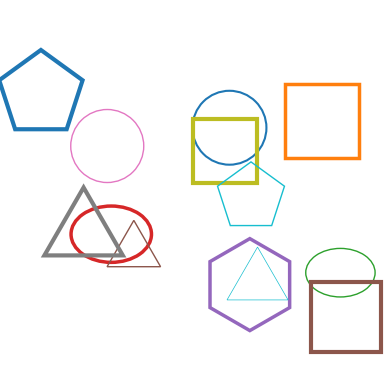[{"shape": "pentagon", "thickness": 3, "radius": 0.57, "center": [0.106, 0.756]}, {"shape": "circle", "thickness": 1.5, "radius": 0.48, "center": [0.596, 0.668]}, {"shape": "square", "thickness": 2.5, "radius": 0.48, "center": [0.837, 0.685]}, {"shape": "oval", "thickness": 1, "radius": 0.45, "center": [0.884, 0.292]}, {"shape": "oval", "thickness": 2.5, "radius": 0.52, "center": [0.289, 0.392]}, {"shape": "hexagon", "thickness": 2.5, "radius": 0.6, "center": [0.649, 0.261]}, {"shape": "triangle", "thickness": 1, "radius": 0.4, "center": [0.348, 0.347]}, {"shape": "square", "thickness": 3, "radius": 0.45, "center": [0.899, 0.177]}, {"shape": "circle", "thickness": 1, "radius": 0.47, "center": [0.279, 0.621]}, {"shape": "triangle", "thickness": 3, "radius": 0.59, "center": [0.217, 0.395]}, {"shape": "square", "thickness": 3, "radius": 0.42, "center": [0.584, 0.607]}, {"shape": "pentagon", "thickness": 1, "radius": 0.46, "center": [0.652, 0.488]}, {"shape": "triangle", "thickness": 0.5, "radius": 0.46, "center": [0.669, 0.267]}]